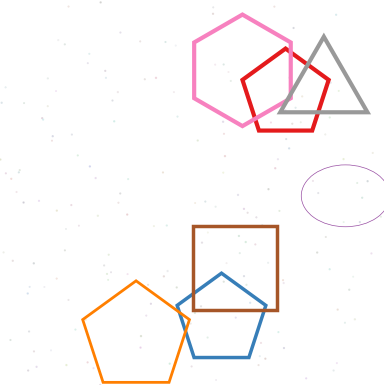[{"shape": "pentagon", "thickness": 3, "radius": 0.59, "center": [0.742, 0.756]}, {"shape": "pentagon", "thickness": 2.5, "radius": 0.61, "center": [0.575, 0.169]}, {"shape": "oval", "thickness": 0.5, "radius": 0.57, "center": [0.897, 0.491]}, {"shape": "pentagon", "thickness": 2, "radius": 0.73, "center": [0.353, 0.125]}, {"shape": "square", "thickness": 2.5, "radius": 0.54, "center": [0.61, 0.305]}, {"shape": "hexagon", "thickness": 3, "radius": 0.72, "center": [0.63, 0.817]}, {"shape": "triangle", "thickness": 3, "radius": 0.65, "center": [0.841, 0.774]}]